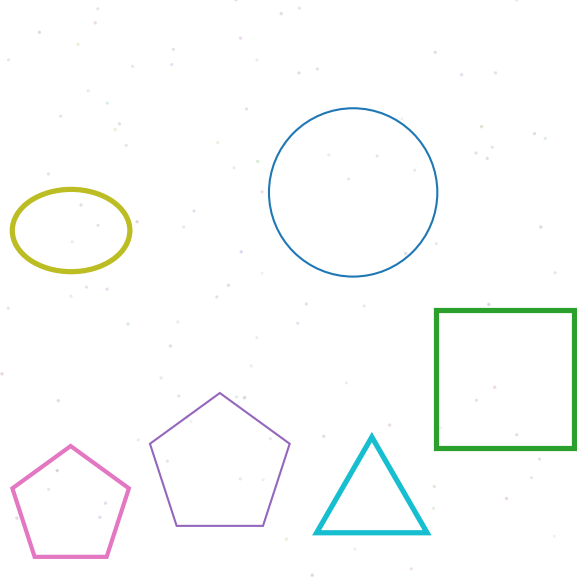[{"shape": "circle", "thickness": 1, "radius": 0.73, "center": [0.612, 0.666]}, {"shape": "square", "thickness": 2.5, "radius": 0.6, "center": [0.875, 0.343]}, {"shape": "pentagon", "thickness": 1, "radius": 0.64, "center": [0.381, 0.191]}, {"shape": "pentagon", "thickness": 2, "radius": 0.53, "center": [0.122, 0.121]}, {"shape": "oval", "thickness": 2.5, "radius": 0.51, "center": [0.123, 0.6]}, {"shape": "triangle", "thickness": 2.5, "radius": 0.55, "center": [0.644, 0.132]}]